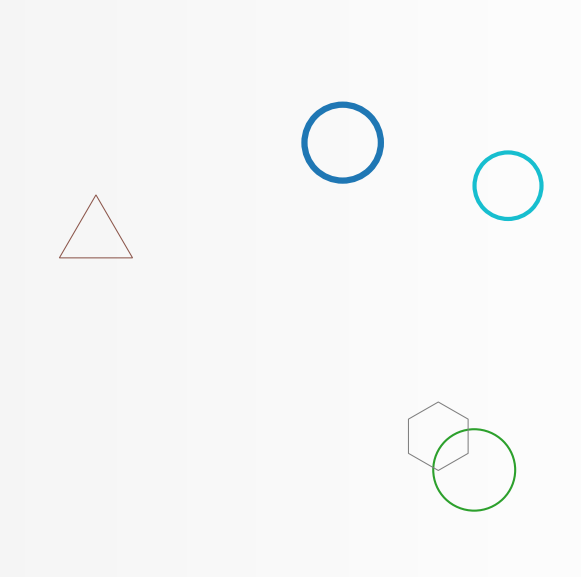[{"shape": "circle", "thickness": 3, "radius": 0.33, "center": [0.59, 0.752]}, {"shape": "circle", "thickness": 1, "radius": 0.35, "center": [0.816, 0.185]}, {"shape": "triangle", "thickness": 0.5, "radius": 0.36, "center": [0.165, 0.589]}, {"shape": "hexagon", "thickness": 0.5, "radius": 0.3, "center": [0.754, 0.244]}, {"shape": "circle", "thickness": 2, "radius": 0.29, "center": [0.874, 0.678]}]